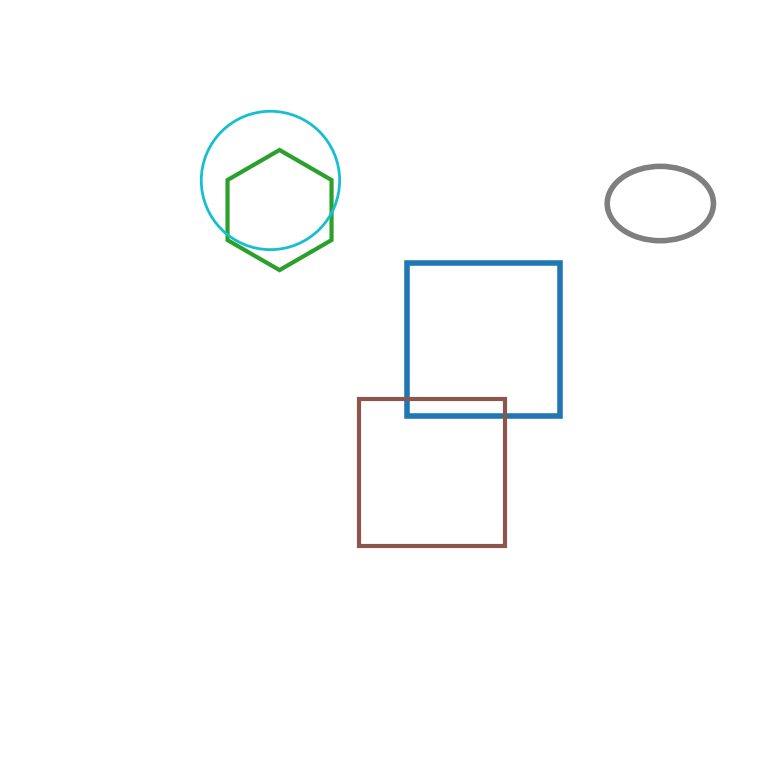[{"shape": "square", "thickness": 2, "radius": 0.5, "center": [0.628, 0.559]}, {"shape": "hexagon", "thickness": 1.5, "radius": 0.39, "center": [0.363, 0.727]}, {"shape": "square", "thickness": 1.5, "radius": 0.47, "center": [0.561, 0.386]}, {"shape": "oval", "thickness": 2, "radius": 0.34, "center": [0.858, 0.736]}, {"shape": "circle", "thickness": 1, "radius": 0.45, "center": [0.351, 0.766]}]